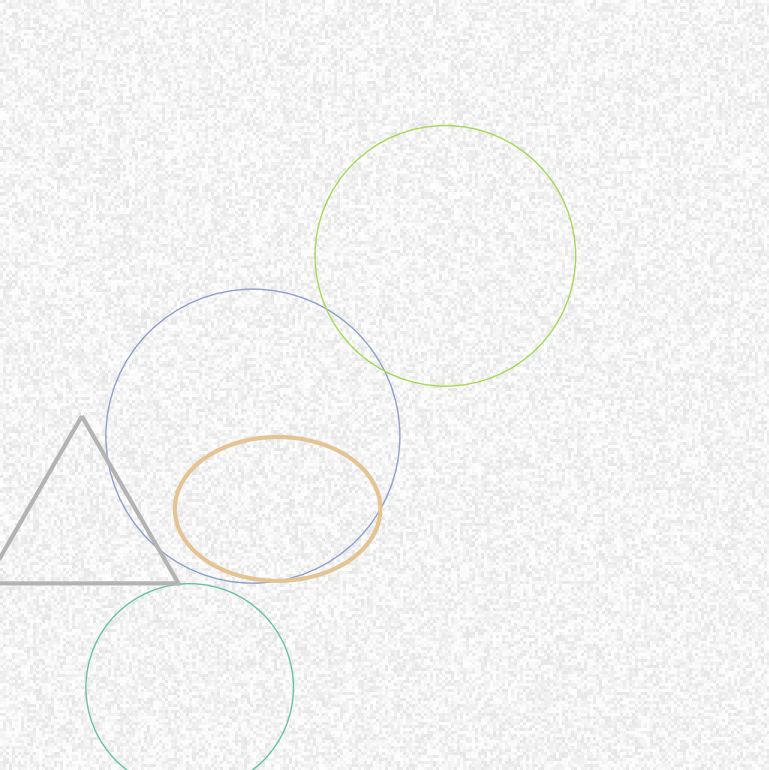[{"shape": "circle", "thickness": 0.5, "radius": 0.67, "center": [0.246, 0.107]}, {"shape": "circle", "thickness": 0.5, "radius": 0.95, "center": [0.328, 0.434]}, {"shape": "circle", "thickness": 0.5, "radius": 0.85, "center": [0.578, 0.668]}, {"shape": "oval", "thickness": 1.5, "radius": 0.67, "center": [0.361, 0.339]}, {"shape": "triangle", "thickness": 1.5, "radius": 0.72, "center": [0.106, 0.315]}]